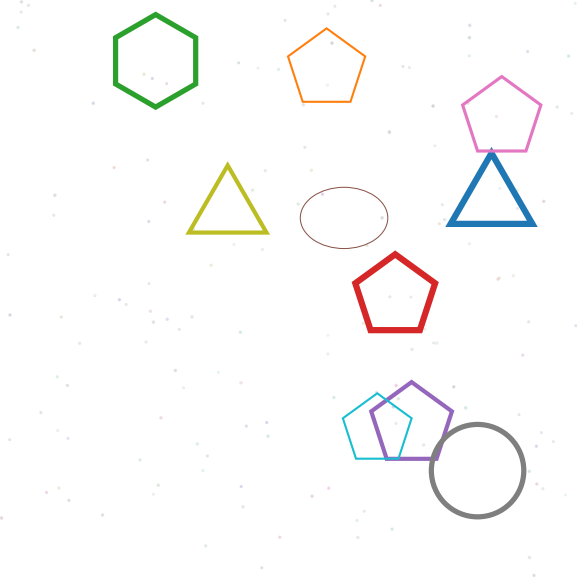[{"shape": "triangle", "thickness": 3, "radius": 0.41, "center": [0.851, 0.652]}, {"shape": "pentagon", "thickness": 1, "radius": 0.35, "center": [0.566, 0.88]}, {"shape": "hexagon", "thickness": 2.5, "radius": 0.4, "center": [0.27, 0.894]}, {"shape": "pentagon", "thickness": 3, "radius": 0.36, "center": [0.684, 0.486]}, {"shape": "pentagon", "thickness": 2, "radius": 0.37, "center": [0.713, 0.264]}, {"shape": "oval", "thickness": 0.5, "radius": 0.38, "center": [0.596, 0.622]}, {"shape": "pentagon", "thickness": 1.5, "radius": 0.36, "center": [0.869, 0.795]}, {"shape": "circle", "thickness": 2.5, "radius": 0.4, "center": [0.827, 0.184]}, {"shape": "triangle", "thickness": 2, "radius": 0.39, "center": [0.394, 0.635]}, {"shape": "pentagon", "thickness": 1, "radius": 0.31, "center": [0.653, 0.256]}]